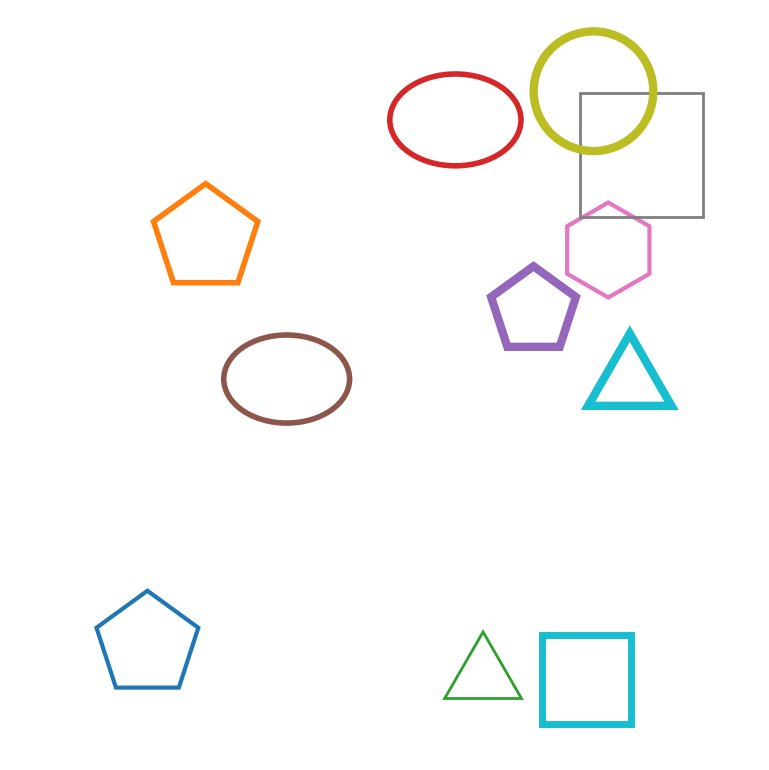[{"shape": "pentagon", "thickness": 1.5, "radius": 0.35, "center": [0.191, 0.163]}, {"shape": "pentagon", "thickness": 2, "radius": 0.36, "center": [0.267, 0.69]}, {"shape": "triangle", "thickness": 1, "radius": 0.29, "center": [0.627, 0.122]}, {"shape": "oval", "thickness": 2, "radius": 0.43, "center": [0.591, 0.844]}, {"shape": "pentagon", "thickness": 3, "radius": 0.29, "center": [0.693, 0.596]}, {"shape": "oval", "thickness": 2, "radius": 0.41, "center": [0.372, 0.508]}, {"shape": "hexagon", "thickness": 1.5, "radius": 0.31, "center": [0.79, 0.675]}, {"shape": "square", "thickness": 1, "radius": 0.4, "center": [0.833, 0.799]}, {"shape": "circle", "thickness": 3, "radius": 0.39, "center": [0.771, 0.882]}, {"shape": "triangle", "thickness": 3, "radius": 0.31, "center": [0.818, 0.504]}, {"shape": "square", "thickness": 2.5, "radius": 0.29, "center": [0.762, 0.117]}]